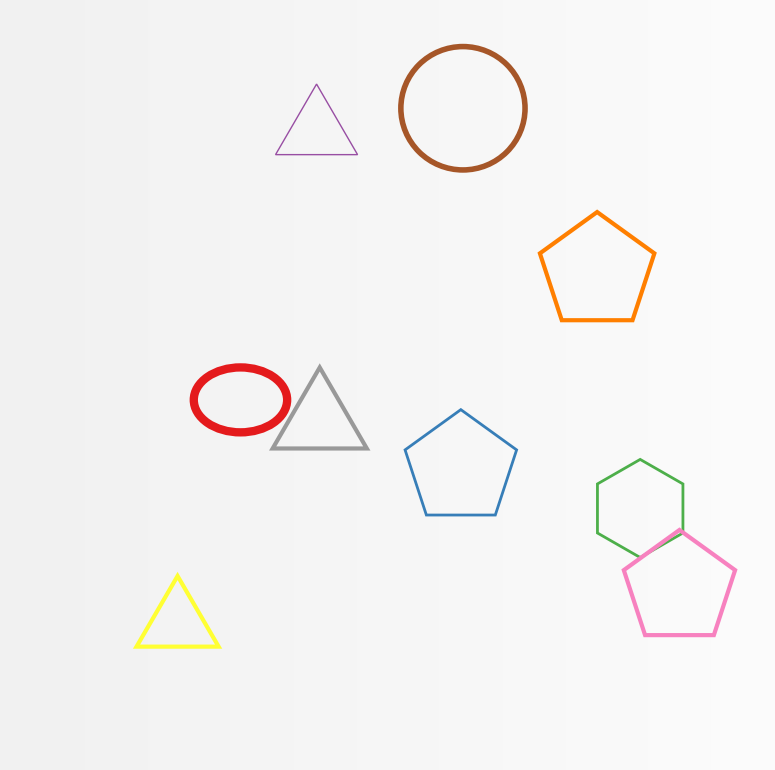[{"shape": "oval", "thickness": 3, "radius": 0.3, "center": [0.31, 0.481]}, {"shape": "pentagon", "thickness": 1, "radius": 0.38, "center": [0.595, 0.392]}, {"shape": "hexagon", "thickness": 1, "radius": 0.32, "center": [0.826, 0.34]}, {"shape": "triangle", "thickness": 0.5, "radius": 0.31, "center": [0.408, 0.83]}, {"shape": "pentagon", "thickness": 1.5, "radius": 0.39, "center": [0.771, 0.647]}, {"shape": "triangle", "thickness": 1.5, "radius": 0.31, "center": [0.229, 0.191]}, {"shape": "circle", "thickness": 2, "radius": 0.4, "center": [0.597, 0.859]}, {"shape": "pentagon", "thickness": 1.5, "radius": 0.38, "center": [0.877, 0.236]}, {"shape": "triangle", "thickness": 1.5, "radius": 0.35, "center": [0.413, 0.453]}]